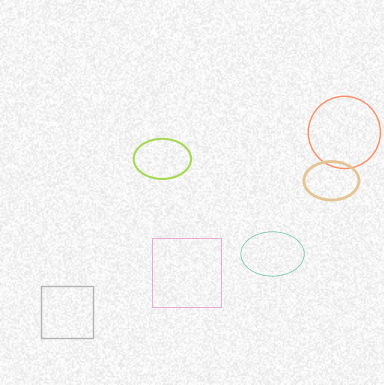[{"shape": "oval", "thickness": 0.5, "radius": 0.41, "center": [0.708, 0.34]}, {"shape": "circle", "thickness": 1, "radius": 0.47, "center": [0.894, 0.656]}, {"shape": "square", "thickness": 0.5, "radius": 0.45, "center": [0.485, 0.293]}, {"shape": "oval", "thickness": 1.5, "radius": 0.37, "center": [0.422, 0.587]}, {"shape": "oval", "thickness": 2, "radius": 0.36, "center": [0.861, 0.53]}, {"shape": "square", "thickness": 1, "radius": 0.34, "center": [0.175, 0.19]}]